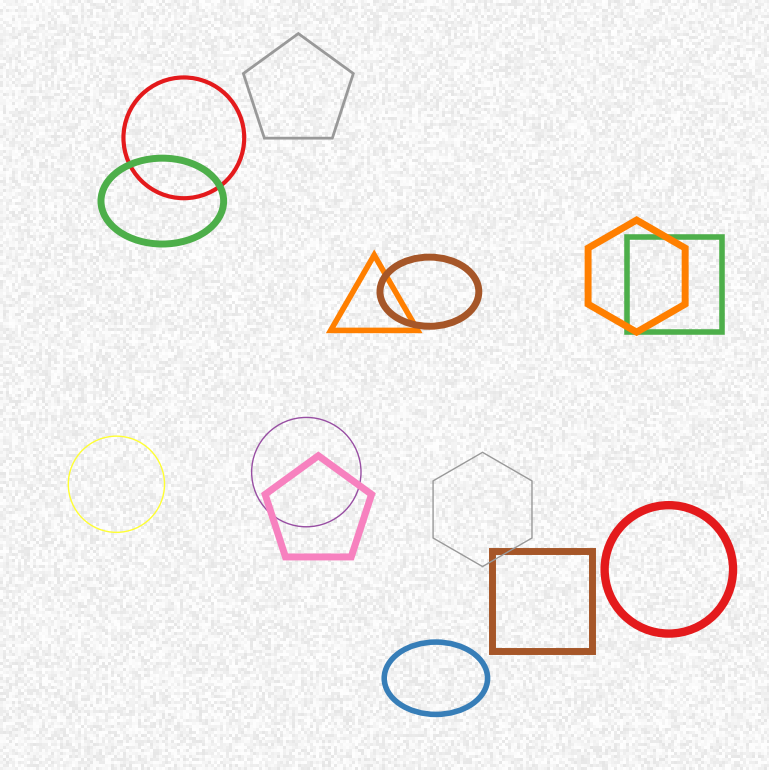[{"shape": "circle", "thickness": 3, "radius": 0.42, "center": [0.869, 0.261]}, {"shape": "circle", "thickness": 1.5, "radius": 0.39, "center": [0.239, 0.821]}, {"shape": "oval", "thickness": 2, "radius": 0.34, "center": [0.566, 0.119]}, {"shape": "square", "thickness": 2, "radius": 0.31, "center": [0.876, 0.63]}, {"shape": "oval", "thickness": 2.5, "radius": 0.4, "center": [0.211, 0.739]}, {"shape": "circle", "thickness": 0.5, "radius": 0.36, "center": [0.398, 0.387]}, {"shape": "triangle", "thickness": 2, "radius": 0.33, "center": [0.486, 0.604]}, {"shape": "hexagon", "thickness": 2.5, "radius": 0.36, "center": [0.827, 0.641]}, {"shape": "circle", "thickness": 0.5, "radius": 0.31, "center": [0.151, 0.371]}, {"shape": "square", "thickness": 2.5, "radius": 0.33, "center": [0.704, 0.219]}, {"shape": "oval", "thickness": 2.5, "radius": 0.32, "center": [0.558, 0.621]}, {"shape": "pentagon", "thickness": 2.5, "radius": 0.36, "center": [0.413, 0.335]}, {"shape": "pentagon", "thickness": 1, "radius": 0.38, "center": [0.387, 0.881]}, {"shape": "hexagon", "thickness": 0.5, "radius": 0.37, "center": [0.627, 0.338]}]